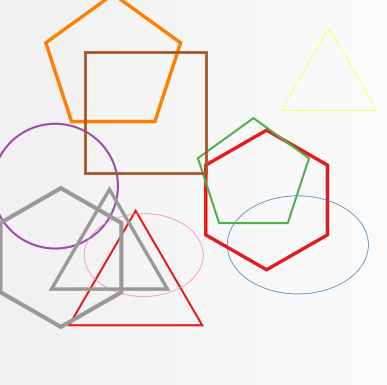[{"shape": "triangle", "thickness": 1.5, "radius": 0.99, "center": [0.35, 0.254]}, {"shape": "hexagon", "thickness": 2.5, "radius": 0.91, "center": [0.688, 0.481]}, {"shape": "oval", "thickness": 0.5, "radius": 0.91, "center": [0.769, 0.364]}, {"shape": "pentagon", "thickness": 1.5, "radius": 0.75, "center": [0.654, 0.543]}, {"shape": "circle", "thickness": 1.5, "radius": 0.81, "center": [0.142, 0.516]}, {"shape": "pentagon", "thickness": 2.5, "radius": 0.91, "center": [0.292, 0.832]}, {"shape": "triangle", "thickness": 0.5, "radius": 0.71, "center": [0.849, 0.785]}, {"shape": "square", "thickness": 2, "radius": 0.78, "center": [0.375, 0.708]}, {"shape": "oval", "thickness": 0.5, "radius": 0.77, "center": [0.371, 0.337]}, {"shape": "triangle", "thickness": 2.5, "radius": 0.86, "center": [0.283, 0.335]}, {"shape": "hexagon", "thickness": 3, "radius": 0.9, "center": [0.157, 0.331]}]